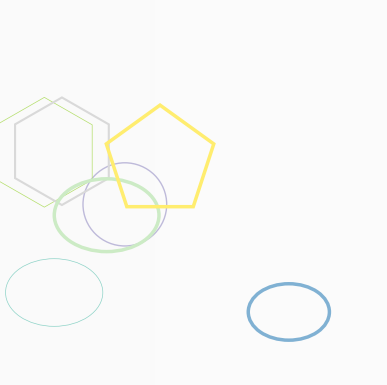[{"shape": "oval", "thickness": 0.5, "radius": 0.63, "center": [0.14, 0.24]}, {"shape": "circle", "thickness": 1, "radius": 0.54, "center": [0.322, 0.469]}, {"shape": "oval", "thickness": 2.5, "radius": 0.52, "center": [0.745, 0.19]}, {"shape": "hexagon", "thickness": 0.5, "radius": 0.71, "center": [0.114, 0.605]}, {"shape": "hexagon", "thickness": 1.5, "radius": 0.7, "center": [0.16, 0.607]}, {"shape": "oval", "thickness": 2.5, "radius": 0.68, "center": [0.275, 0.441]}, {"shape": "pentagon", "thickness": 2.5, "radius": 0.73, "center": [0.413, 0.581]}]